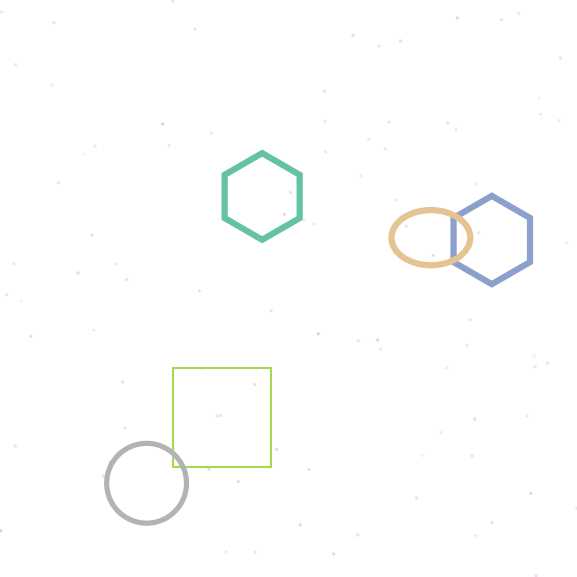[{"shape": "hexagon", "thickness": 3, "radius": 0.37, "center": [0.454, 0.659]}, {"shape": "hexagon", "thickness": 3, "radius": 0.38, "center": [0.852, 0.583]}, {"shape": "square", "thickness": 1, "radius": 0.43, "center": [0.385, 0.276]}, {"shape": "oval", "thickness": 3, "radius": 0.34, "center": [0.746, 0.588]}, {"shape": "circle", "thickness": 2.5, "radius": 0.35, "center": [0.254, 0.162]}]